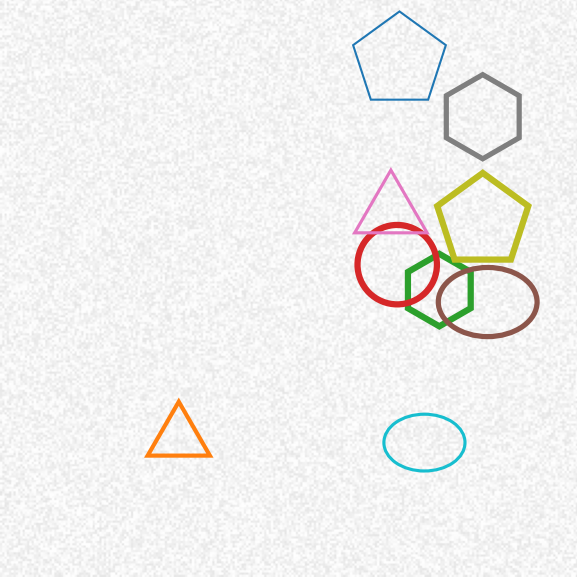[{"shape": "pentagon", "thickness": 1, "radius": 0.42, "center": [0.692, 0.895]}, {"shape": "triangle", "thickness": 2, "radius": 0.31, "center": [0.31, 0.241]}, {"shape": "hexagon", "thickness": 3, "radius": 0.31, "center": [0.761, 0.497]}, {"shape": "circle", "thickness": 3, "radius": 0.34, "center": [0.688, 0.541]}, {"shape": "oval", "thickness": 2.5, "radius": 0.43, "center": [0.844, 0.476]}, {"shape": "triangle", "thickness": 1.5, "radius": 0.36, "center": [0.677, 0.632]}, {"shape": "hexagon", "thickness": 2.5, "radius": 0.36, "center": [0.836, 0.797]}, {"shape": "pentagon", "thickness": 3, "radius": 0.41, "center": [0.836, 0.617]}, {"shape": "oval", "thickness": 1.5, "radius": 0.35, "center": [0.735, 0.233]}]